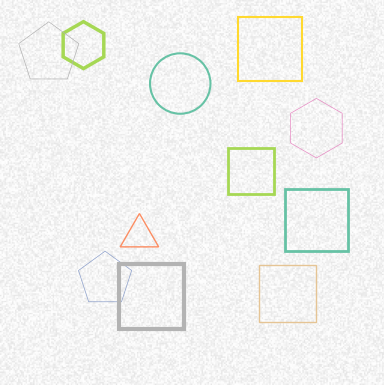[{"shape": "circle", "thickness": 1.5, "radius": 0.39, "center": [0.468, 0.783]}, {"shape": "square", "thickness": 2, "radius": 0.4, "center": [0.822, 0.428]}, {"shape": "triangle", "thickness": 1, "radius": 0.29, "center": [0.362, 0.388]}, {"shape": "pentagon", "thickness": 0.5, "radius": 0.36, "center": [0.273, 0.275]}, {"shape": "hexagon", "thickness": 0.5, "radius": 0.39, "center": [0.822, 0.667]}, {"shape": "hexagon", "thickness": 2.5, "radius": 0.3, "center": [0.217, 0.883]}, {"shape": "square", "thickness": 2, "radius": 0.3, "center": [0.653, 0.556]}, {"shape": "square", "thickness": 1.5, "radius": 0.42, "center": [0.7, 0.873]}, {"shape": "square", "thickness": 1, "radius": 0.37, "center": [0.747, 0.237]}, {"shape": "square", "thickness": 3, "radius": 0.42, "center": [0.394, 0.23]}, {"shape": "pentagon", "thickness": 0.5, "radius": 0.41, "center": [0.127, 0.861]}]